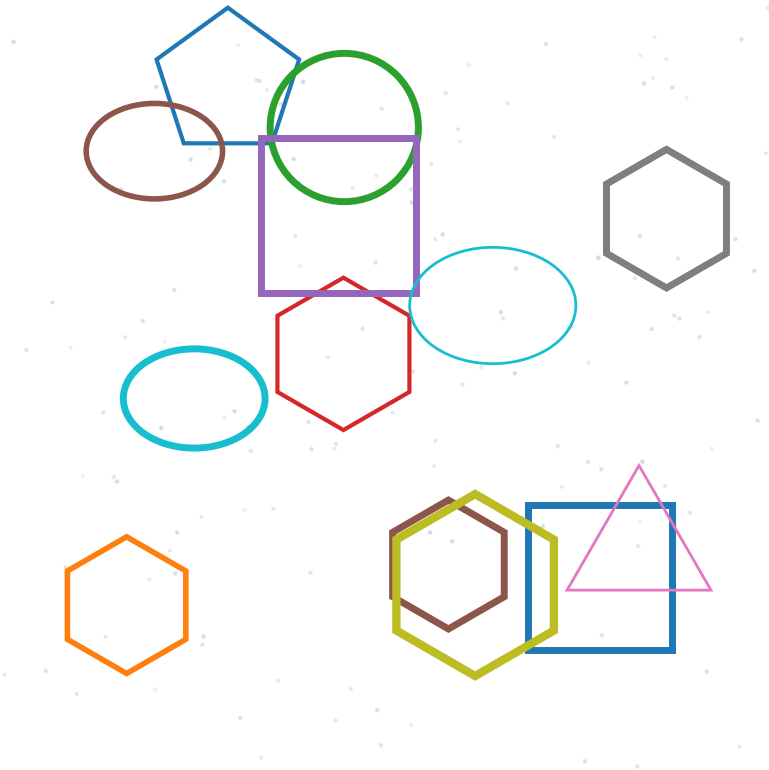[{"shape": "pentagon", "thickness": 1.5, "radius": 0.49, "center": [0.296, 0.893]}, {"shape": "square", "thickness": 2.5, "radius": 0.47, "center": [0.779, 0.25]}, {"shape": "hexagon", "thickness": 2, "radius": 0.44, "center": [0.164, 0.214]}, {"shape": "circle", "thickness": 2.5, "radius": 0.48, "center": [0.447, 0.834]}, {"shape": "hexagon", "thickness": 1.5, "radius": 0.49, "center": [0.446, 0.54]}, {"shape": "square", "thickness": 2.5, "radius": 0.5, "center": [0.44, 0.72]}, {"shape": "oval", "thickness": 2, "radius": 0.44, "center": [0.2, 0.804]}, {"shape": "hexagon", "thickness": 2.5, "radius": 0.42, "center": [0.582, 0.267]}, {"shape": "triangle", "thickness": 1, "radius": 0.54, "center": [0.83, 0.288]}, {"shape": "hexagon", "thickness": 2.5, "radius": 0.45, "center": [0.866, 0.716]}, {"shape": "hexagon", "thickness": 3, "radius": 0.59, "center": [0.617, 0.24]}, {"shape": "oval", "thickness": 1, "radius": 0.54, "center": [0.64, 0.603]}, {"shape": "oval", "thickness": 2.5, "radius": 0.46, "center": [0.252, 0.482]}]